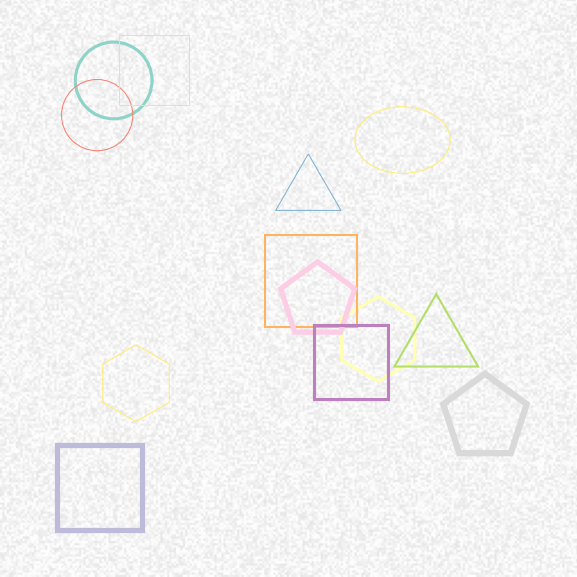[{"shape": "circle", "thickness": 1.5, "radius": 0.33, "center": [0.197, 0.86]}, {"shape": "hexagon", "thickness": 1.5, "radius": 0.37, "center": [0.655, 0.412]}, {"shape": "square", "thickness": 2.5, "radius": 0.37, "center": [0.172, 0.155]}, {"shape": "circle", "thickness": 0.5, "radius": 0.31, "center": [0.168, 0.8]}, {"shape": "triangle", "thickness": 0.5, "radius": 0.33, "center": [0.534, 0.667]}, {"shape": "square", "thickness": 1, "radius": 0.4, "center": [0.538, 0.513]}, {"shape": "triangle", "thickness": 1, "radius": 0.42, "center": [0.755, 0.406]}, {"shape": "pentagon", "thickness": 2.5, "radius": 0.34, "center": [0.55, 0.478]}, {"shape": "pentagon", "thickness": 3, "radius": 0.38, "center": [0.84, 0.276]}, {"shape": "square", "thickness": 1.5, "radius": 0.32, "center": [0.608, 0.372]}, {"shape": "square", "thickness": 0.5, "radius": 0.31, "center": [0.267, 0.878]}, {"shape": "hexagon", "thickness": 0.5, "radius": 0.33, "center": [0.236, 0.336]}, {"shape": "oval", "thickness": 0.5, "radius": 0.41, "center": [0.697, 0.757]}]